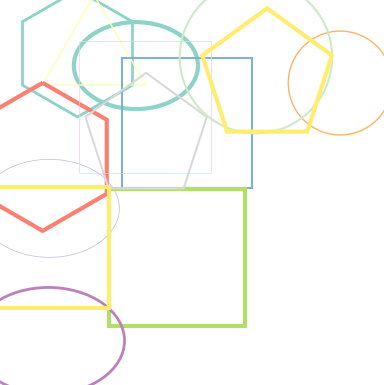[{"shape": "hexagon", "thickness": 2, "radius": 0.82, "center": [0.201, 0.861]}, {"shape": "oval", "thickness": 3, "radius": 0.81, "center": [0.353, 0.83]}, {"shape": "triangle", "thickness": 1, "radius": 0.78, "center": [0.244, 0.857]}, {"shape": "oval", "thickness": 0.5, "radius": 0.91, "center": [0.128, 0.459]}, {"shape": "hexagon", "thickness": 3, "radius": 0.96, "center": [0.111, 0.593]}, {"shape": "square", "thickness": 1.5, "radius": 0.84, "center": [0.486, 0.681]}, {"shape": "circle", "thickness": 1, "radius": 0.67, "center": [0.884, 0.784]}, {"shape": "square", "thickness": 3, "radius": 0.88, "center": [0.46, 0.331]}, {"shape": "square", "thickness": 0.5, "radius": 0.86, "center": [0.377, 0.721]}, {"shape": "pentagon", "thickness": 1.5, "radius": 0.83, "center": [0.379, 0.645]}, {"shape": "oval", "thickness": 2, "radius": 0.99, "center": [0.126, 0.115]}, {"shape": "circle", "thickness": 1.5, "radius": 0.99, "center": [0.665, 0.852]}, {"shape": "pentagon", "thickness": 3, "radius": 0.88, "center": [0.694, 0.801]}, {"shape": "square", "thickness": 3, "radius": 0.78, "center": [0.126, 0.358]}]